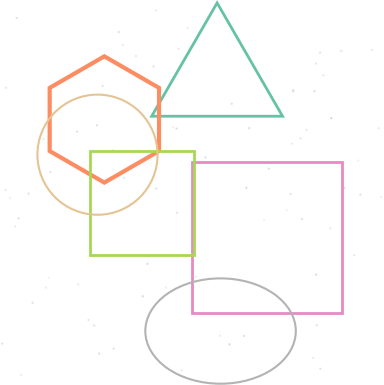[{"shape": "triangle", "thickness": 2, "radius": 0.98, "center": [0.564, 0.796]}, {"shape": "hexagon", "thickness": 3, "radius": 0.82, "center": [0.271, 0.69]}, {"shape": "square", "thickness": 2, "radius": 0.97, "center": [0.694, 0.383]}, {"shape": "square", "thickness": 2, "radius": 0.67, "center": [0.368, 0.472]}, {"shape": "circle", "thickness": 1.5, "radius": 0.78, "center": [0.253, 0.598]}, {"shape": "oval", "thickness": 1.5, "radius": 0.98, "center": [0.573, 0.14]}]